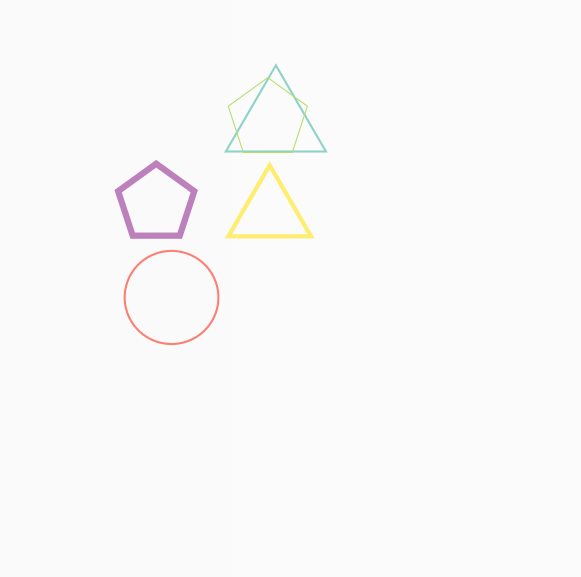[{"shape": "triangle", "thickness": 1, "radius": 0.5, "center": [0.475, 0.787]}, {"shape": "circle", "thickness": 1, "radius": 0.4, "center": [0.295, 0.484]}, {"shape": "pentagon", "thickness": 0.5, "radius": 0.36, "center": [0.461, 0.793]}, {"shape": "pentagon", "thickness": 3, "radius": 0.34, "center": [0.269, 0.647]}, {"shape": "triangle", "thickness": 2, "radius": 0.41, "center": [0.464, 0.631]}]